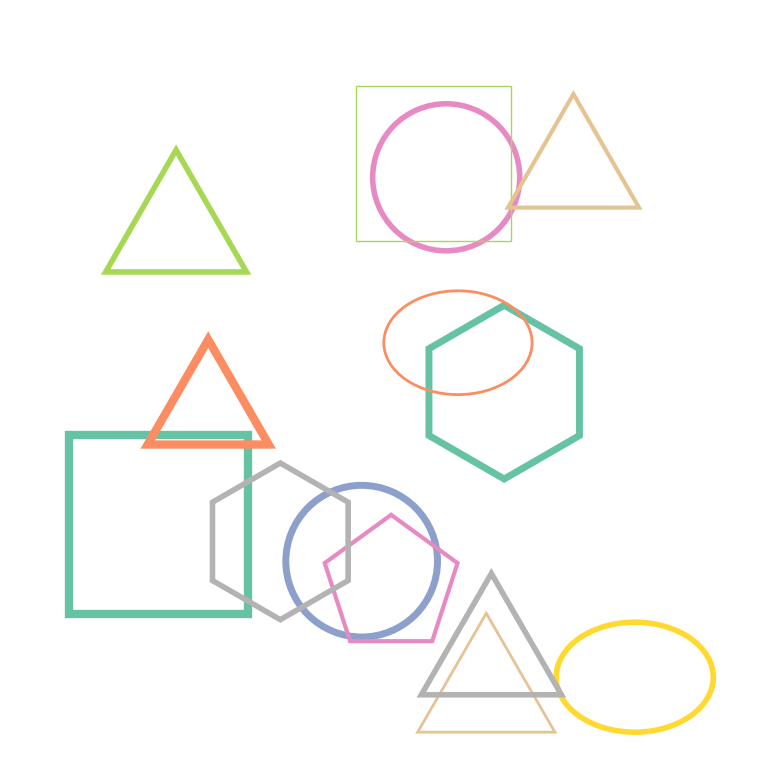[{"shape": "square", "thickness": 3, "radius": 0.58, "center": [0.206, 0.319]}, {"shape": "hexagon", "thickness": 2.5, "radius": 0.56, "center": [0.655, 0.491]}, {"shape": "triangle", "thickness": 3, "radius": 0.45, "center": [0.27, 0.468]}, {"shape": "oval", "thickness": 1, "radius": 0.48, "center": [0.595, 0.555]}, {"shape": "circle", "thickness": 2.5, "radius": 0.49, "center": [0.47, 0.271]}, {"shape": "pentagon", "thickness": 1.5, "radius": 0.45, "center": [0.508, 0.241]}, {"shape": "circle", "thickness": 2, "radius": 0.48, "center": [0.579, 0.77]}, {"shape": "square", "thickness": 0.5, "radius": 0.5, "center": [0.563, 0.787]}, {"shape": "triangle", "thickness": 2, "radius": 0.53, "center": [0.229, 0.7]}, {"shape": "oval", "thickness": 2, "radius": 0.51, "center": [0.824, 0.121]}, {"shape": "triangle", "thickness": 1, "radius": 0.51, "center": [0.632, 0.101]}, {"shape": "triangle", "thickness": 1.5, "radius": 0.49, "center": [0.745, 0.78]}, {"shape": "hexagon", "thickness": 2, "radius": 0.51, "center": [0.364, 0.297]}, {"shape": "triangle", "thickness": 2, "radius": 0.53, "center": [0.638, 0.15]}]